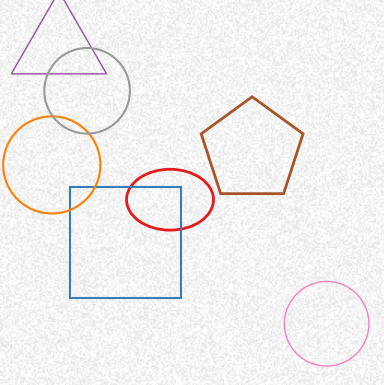[{"shape": "oval", "thickness": 2, "radius": 0.56, "center": [0.442, 0.481]}, {"shape": "square", "thickness": 1.5, "radius": 0.72, "center": [0.325, 0.371]}, {"shape": "triangle", "thickness": 1, "radius": 0.71, "center": [0.153, 0.88]}, {"shape": "circle", "thickness": 1.5, "radius": 0.63, "center": [0.135, 0.572]}, {"shape": "pentagon", "thickness": 2, "radius": 0.7, "center": [0.655, 0.61]}, {"shape": "circle", "thickness": 1, "radius": 0.55, "center": [0.848, 0.159]}, {"shape": "circle", "thickness": 1.5, "radius": 0.56, "center": [0.226, 0.764]}]